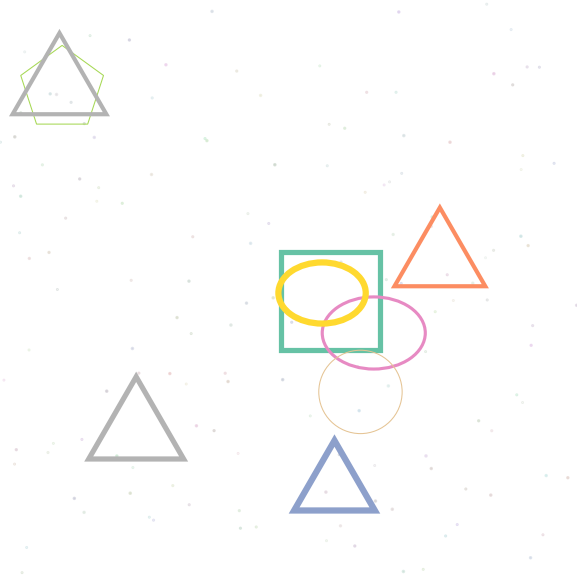[{"shape": "square", "thickness": 2.5, "radius": 0.43, "center": [0.572, 0.478]}, {"shape": "triangle", "thickness": 2, "radius": 0.45, "center": [0.762, 0.549]}, {"shape": "triangle", "thickness": 3, "radius": 0.4, "center": [0.579, 0.156]}, {"shape": "oval", "thickness": 1.5, "radius": 0.45, "center": [0.647, 0.423]}, {"shape": "pentagon", "thickness": 0.5, "radius": 0.38, "center": [0.108, 0.845]}, {"shape": "oval", "thickness": 3, "radius": 0.38, "center": [0.558, 0.492]}, {"shape": "circle", "thickness": 0.5, "radius": 0.36, "center": [0.624, 0.32]}, {"shape": "triangle", "thickness": 2, "radius": 0.47, "center": [0.103, 0.848]}, {"shape": "triangle", "thickness": 2.5, "radius": 0.47, "center": [0.236, 0.252]}]